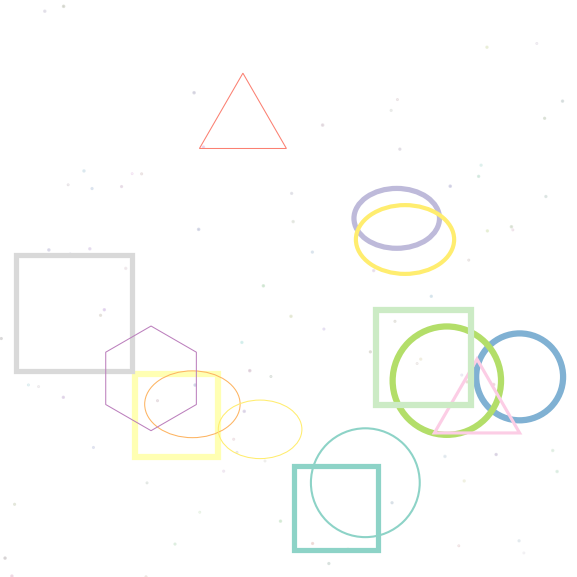[{"shape": "square", "thickness": 2.5, "radius": 0.36, "center": [0.582, 0.119]}, {"shape": "circle", "thickness": 1, "radius": 0.47, "center": [0.633, 0.163]}, {"shape": "square", "thickness": 3, "radius": 0.36, "center": [0.305, 0.28]}, {"shape": "oval", "thickness": 2.5, "radius": 0.37, "center": [0.687, 0.621]}, {"shape": "triangle", "thickness": 0.5, "radius": 0.43, "center": [0.421, 0.785]}, {"shape": "circle", "thickness": 3, "radius": 0.38, "center": [0.9, 0.347]}, {"shape": "oval", "thickness": 0.5, "radius": 0.41, "center": [0.333, 0.299]}, {"shape": "circle", "thickness": 3, "radius": 0.47, "center": [0.774, 0.34]}, {"shape": "triangle", "thickness": 1.5, "radius": 0.43, "center": [0.826, 0.292]}, {"shape": "square", "thickness": 2.5, "radius": 0.5, "center": [0.128, 0.457]}, {"shape": "hexagon", "thickness": 0.5, "radius": 0.45, "center": [0.262, 0.344]}, {"shape": "square", "thickness": 3, "radius": 0.41, "center": [0.733, 0.38]}, {"shape": "oval", "thickness": 0.5, "radius": 0.36, "center": [0.45, 0.256]}, {"shape": "oval", "thickness": 2, "radius": 0.43, "center": [0.701, 0.584]}]